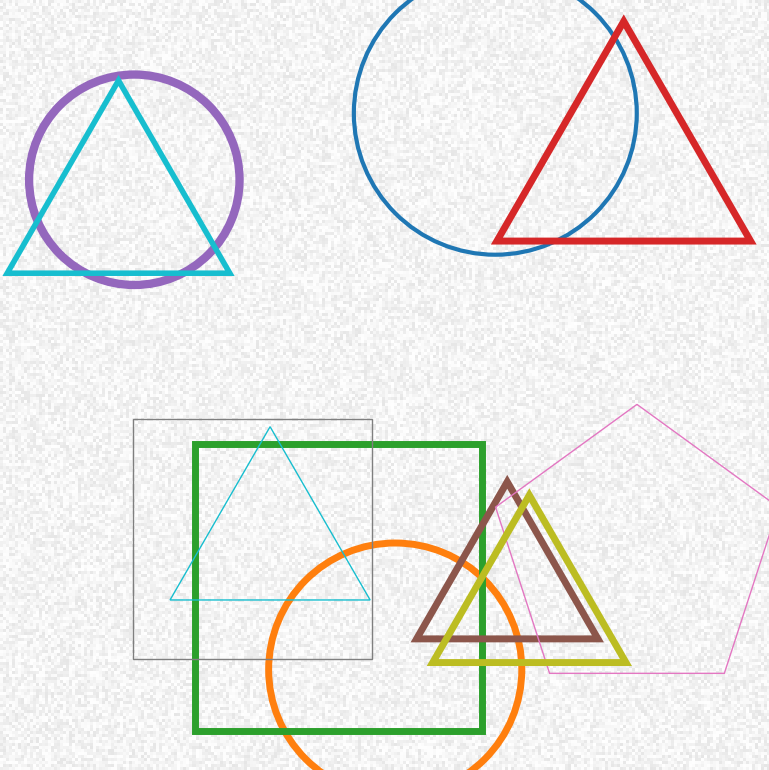[{"shape": "circle", "thickness": 1.5, "radius": 0.92, "center": [0.643, 0.853]}, {"shape": "circle", "thickness": 2.5, "radius": 0.82, "center": [0.513, 0.13]}, {"shape": "square", "thickness": 2.5, "radius": 0.93, "center": [0.44, 0.237]}, {"shape": "triangle", "thickness": 2.5, "radius": 0.95, "center": [0.81, 0.782]}, {"shape": "circle", "thickness": 3, "radius": 0.68, "center": [0.174, 0.767]}, {"shape": "triangle", "thickness": 2.5, "radius": 0.68, "center": [0.659, 0.238]}, {"shape": "pentagon", "thickness": 0.5, "radius": 0.97, "center": [0.827, 0.282]}, {"shape": "square", "thickness": 0.5, "radius": 0.78, "center": [0.328, 0.3]}, {"shape": "triangle", "thickness": 2.5, "radius": 0.72, "center": [0.687, 0.212]}, {"shape": "triangle", "thickness": 2, "radius": 0.83, "center": [0.154, 0.729]}, {"shape": "triangle", "thickness": 0.5, "radius": 0.75, "center": [0.351, 0.296]}]